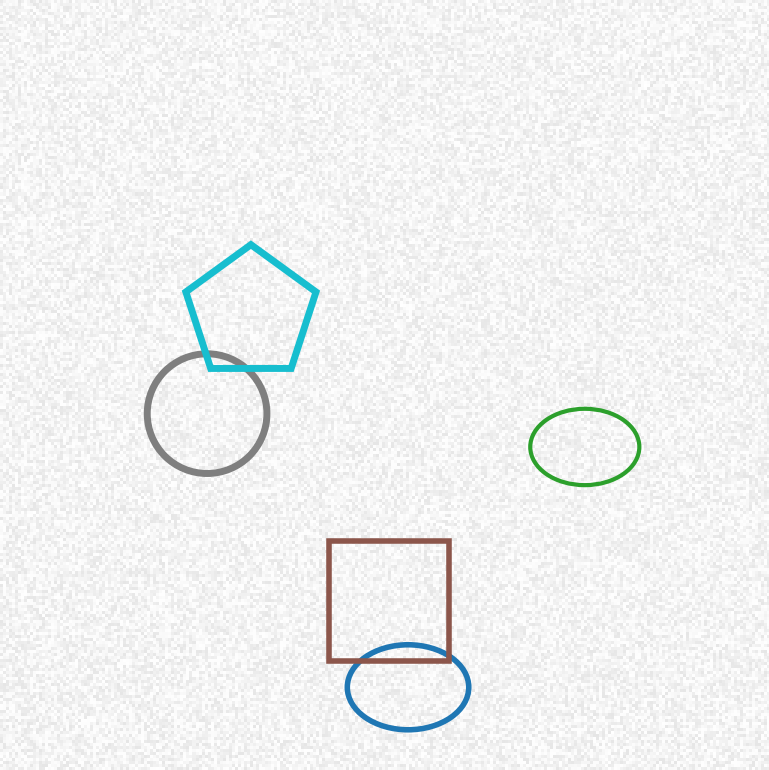[{"shape": "oval", "thickness": 2, "radius": 0.39, "center": [0.53, 0.107]}, {"shape": "oval", "thickness": 1.5, "radius": 0.35, "center": [0.759, 0.42]}, {"shape": "square", "thickness": 2, "radius": 0.39, "center": [0.505, 0.22]}, {"shape": "circle", "thickness": 2.5, "radius": 0.39, "center": [0.269, 0.463]}, {"shape": "pentagon", "thickness": 2.5, "radius": 0.44, "center": [0.326, 0.593]}]